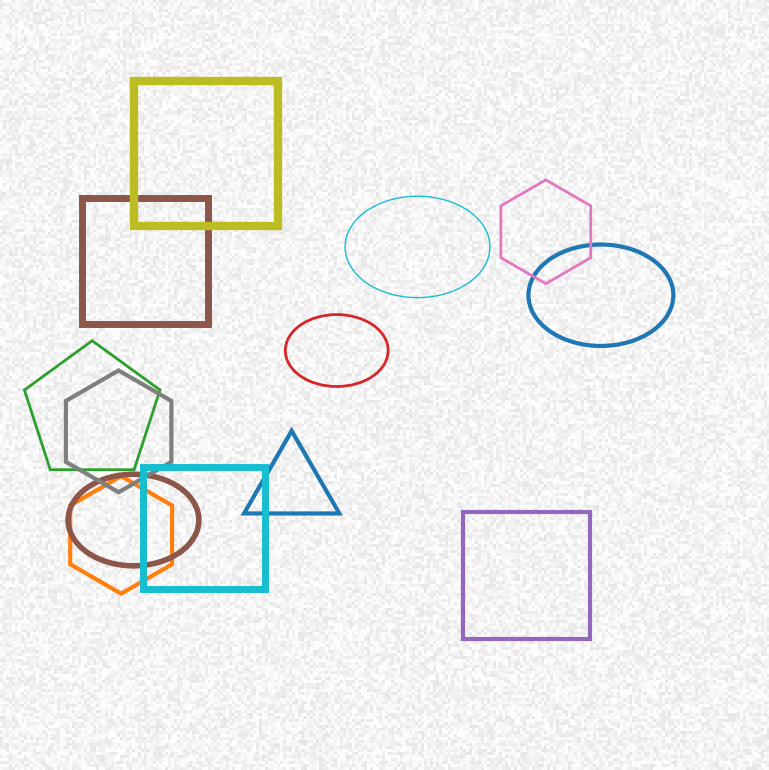[{"shape": "oval", "thickness": 1.5, "radius": 0.47, "center": [0.78, 0.617]}, {"shape": "triangle", "thickness": 1.5, "radius": 0.36, "center": [0.379, 0.369]}, {"shape": "hexagon", "thickness": 1.5, "radius": 0.38, "center": [0.157, 0.305]}, {"shape": "pentagon", "thickness": 1, "radius": 0.46, "center": [0.12, 0.465]}, {"shape": "oval", "thickness": 1, "radius": 0.33, "center": [0.437, 0.545]}, {"shape": "square", "thickness": 1.5, "radius": 0.41, "center": [0.684, 0.253]}, {"shape": "oval", "thickness": 2, "radius": 0.42, "center": [0.173, 0.325]}, {"shape": "square", "thickness": 2.5, "radius": 0.41, "center": [0.188, 0.661]}, {"shape": "hexagon", "thickness": 1, "radius": 0.34, "center": [0.709, 0.699]}, {"shape": "hexagon", "thickness": 1.5, "radius": 0.4, "center": [0.154, 0.44]}, {"shape": "square", "thickness": 3, "radius": 0.47, "center": [0.268, 0.8]}, {"shape": "oval", "thickness": 0.5, "radius": 0.47, "center": [0.542, 0.679]}, {"shape": "square", "thickness": 2.5, "radius": 0.4, "center": [0.265, 0.314]}]